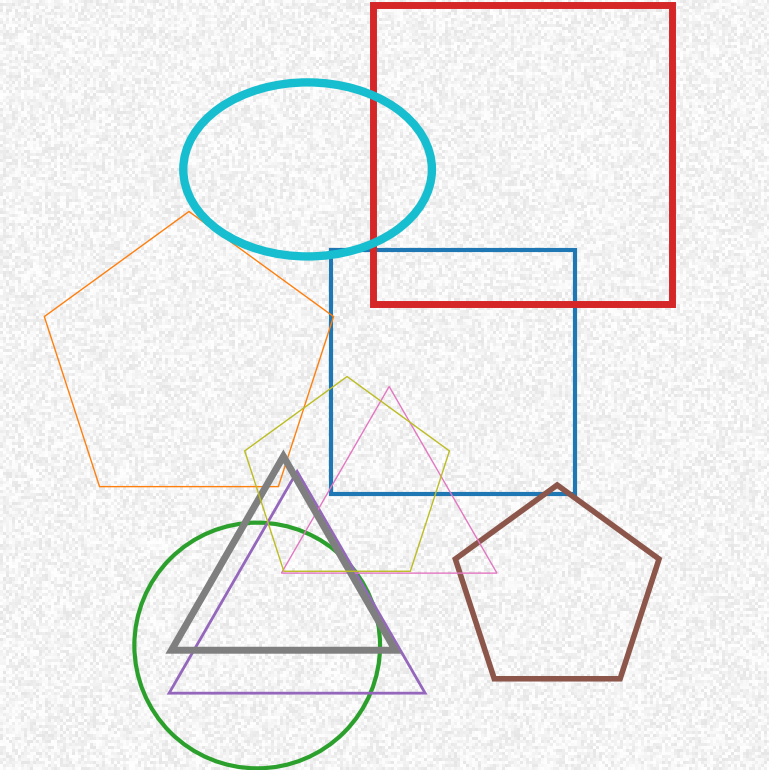[{"shape": "square", "thickness": 1.5, "radius": 0.79, "center": [0.589, 0.516]}, {"shape": "pentagon", "thickness": 0.5, "radius": 0.99, "center": [0.245, 0.528]}, {"shape": "circle", "thickness": 1.5, "radius": 0.8, "center": [0.334, 0.162]}, {"shape": "square", "thickness": 2.5, "radius": 0.97, "center": [0.679, 0.799]}, {"shape": "triangle", "thickness": 1, "radius": 0.96, "center": [0.386, 0.196]}, {"shape": "pentagon", "thickness": 2, "radius": 0.7, "center": [0.724, 0.231]}, {"shape": "triangle", "thickness": 0.5, "radius": 0.81, "center": [0.505, 0.336]}, {"shape": "triangle", "thickness": 2.5, "radius": 0.84, "center": [0.368, 0.239]}, {"shape": "pentagon", "thickness": 0.5, "radius": 0.7, "center": [0.451, 0.371]}, {"shape": "oval", "thickness": 3, "radius": 0.81, "center": [0.399, 0.78]}]